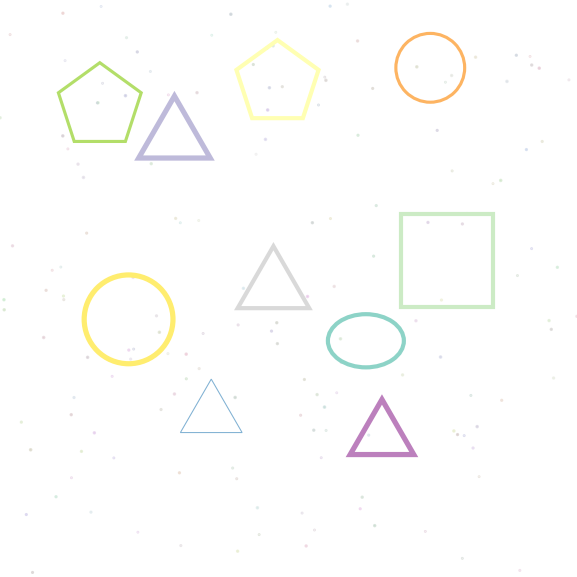[{"shape": "oval", "thickness": 2, "radius": 0.33, "center": [0.634, 0.409]}, {"shape": "pentagon", "thickness": 2, "radius": 0.37, "center": [0.481, 0.855]}, {"shape": "triangle", "thickness": 2.5, "radius": 0.36, "center": [0.302, 0.761]}, {"shape": "triangle", "thickness": 0.5, "radius": 0.31, "center": [0.366, 0.281]}, {"shape": "circle", "thickness": 1.5, "radius": 0.3, "center": [0.745, 0.882]}, {"shape": "pentagon", "thickness": 1.5, "radius": 0.38, "center": [0.173, 0.815]}, {"shape": "triangle", "thickness": 2, "radius": 0.36, "center": [0.473, 0.501]}, {"shape": "triangle", "thickness": 2.5, "radius": 0.32, "center": [0.661, 0.244]}, {"shape": "square", "thickness": 2, "radius": 0.4, "center": [0.774, 0.548]}, {"shape": "circle", "thickness": 2.5, "radius": 0.38, "center": [0.223, 0.446]}]